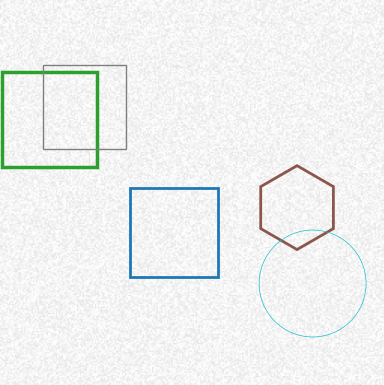[{"shape": "square", "thickness": 2, "radius": 0.57, "center": [0.452, 0.396]}, {"shape": "square", "thickness": 2.5, "radius": 0.62, "center": [0.128, 0.689]}, {"shape": "hexagon", "thickness": 2, "radius": 0.54, "center": [0.772, 0.461]}, {"shape": "square", "thickness": 1, "radius": 0.54, "center": [0.219, 0.722]}, {"shape": "circle", "thickness": 0.5, "radius": 0.69, "center": [0.812, 0.264]}]